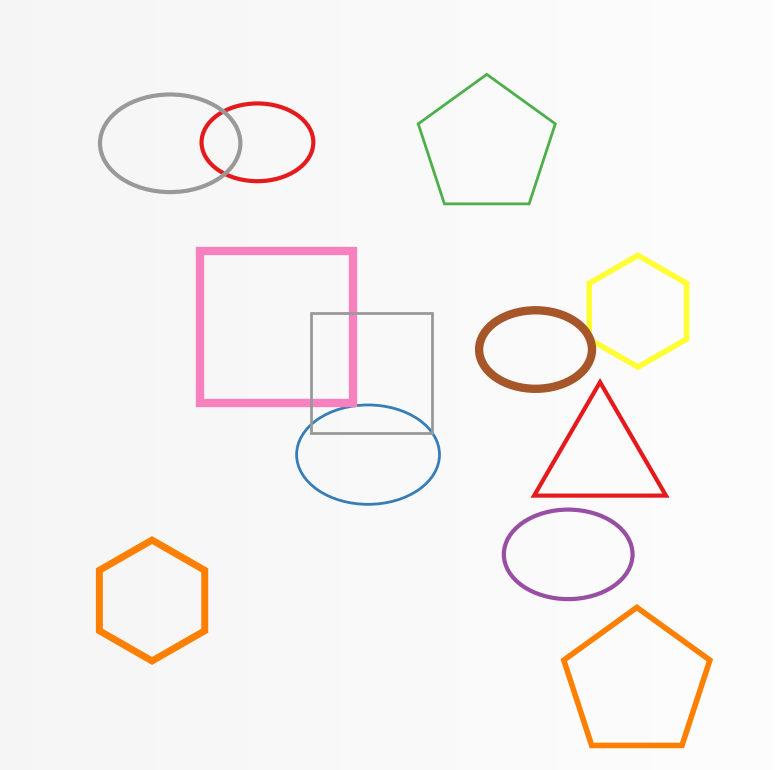[{"shape": "oval", "thickness": 1.5, "radius": 0.36, "center": [0.332, 0.815]}, {"shape": "triangle", "thickness": 1.5, "radius": 0.49, "center": [0.774, 0.405]}, {"shape": "oval", "thickness": 1, "radius": 0.46, "center": [0.475, 0.41]}, {"shape": "pentagon", "thickness": 1, "radius": 0.46, "center": [0.628, 0.81]}, {"shape": "oval", "thickness": 1.5, "radius": 0.42, "center": [0.733, 0.28]}, {"shape": "pentagon", "thickness": 2, "radius": 0.5, "center": [0.822, 0.112]}, {"shape": "hexagon", "thickness": 2.5, "radius": 0.39, "center": [0.196, 0.22]}, {"shape": "hexagon", "thickness": 2, "radius": 0.36, "center": [0.823, 0.596]}, {"shape": "oval", "thickness": 3, "radius": 0.36, "center": [0.691, 0.546]}, {"shape": "square", "thickness": 3, "radius": 0.49, "center": [0.357, 0.575]}, {"shape": "oval", "thickness": 1.5, "radius": 0.45, "center": [0.22, 0.814]}, {"shape": "square", "thickness": 1, "radius": 0.39, "center": [0.48, 0.515]}]